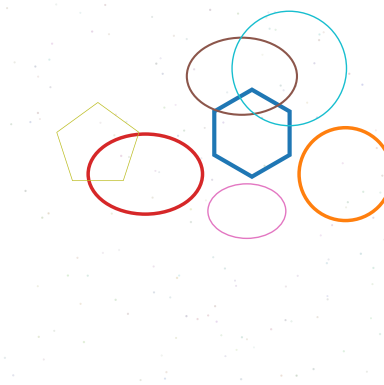[{"shape": "hexagon", "thickness": 3, "radius": 0.56, "center": [0.654, 0.654]}, {"shape": "circle", "thickness": 2.5, "radius": 0.6, "center": [0.897, 0.548]}, {"shape": "oval", "thickness": 2.5, "radius": 0.74, "center": [0.377, 0.548]}, {"shape": "oval", "thickness": 1.5, "radius": 0.72, "center": [0.628, 0.802]}, {"shape": "oval", "thickness": 1, "radius": 0.51, "center": [0.641, 0.452]}, {"shape": "pentagon", "thickness": 0.5, "radius": 0.56, "center": [0.254, 0.622]}, {"shape": "circle", "thickness": 1, "radius": 0.74, "center": [0.751, 0.822]}]